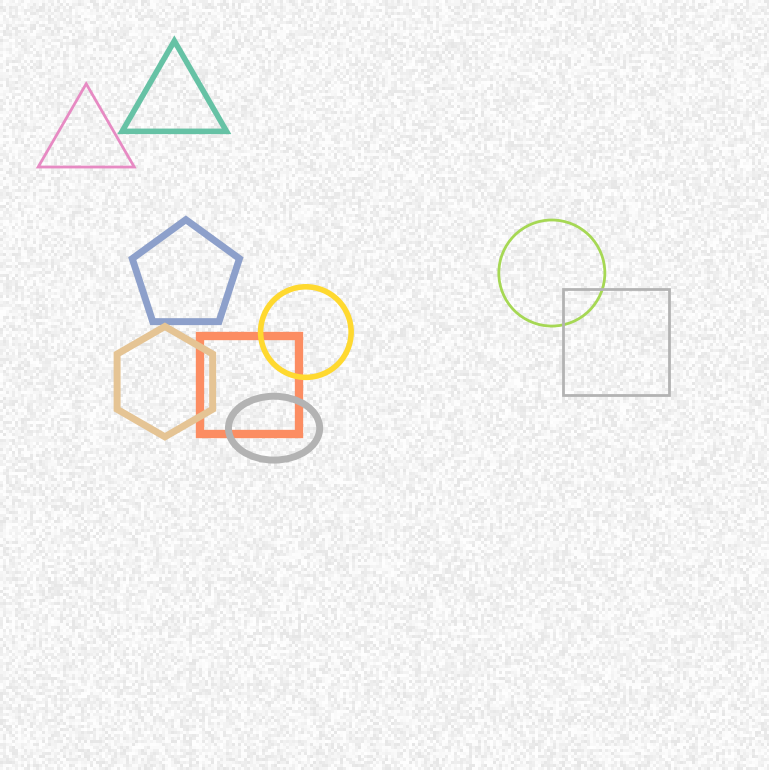[{"shape": "triangle", "thickness": 2, "radius": 0.39, "center": [0.226, 0.869]}, {"shape": "square", "thickness": 3, "radius": 0.32, "center": [0.324, 0.5]}, {"shape": "pentagon", "thickness": 2.5, "radius": 0.37, "center": [0.241, 0.641]}, {"shape": "triangle", "thickness": 1, "radius": 0.36, "center": [0.112, 0.819]}, {"shape": "circle", "thickness": 1, "radius": 0.34, "center": [0.717, 0.645]}, {"shape": "circle", "thickness": 2, "radius": 0.29, "center": [0.397, 0.569]}, {"shape": "hexagon", "thickness": 2.5, "radius": 0.36, "center": [0.214, 0.504]}, {"shape": "oval", "thickness": 2.5, "radius": 0.3, "center": [0.356, 0.444]}, {"shape": "square", "thickness": 1, "radius": 0.34, "center": [0.8, 0.556]}]